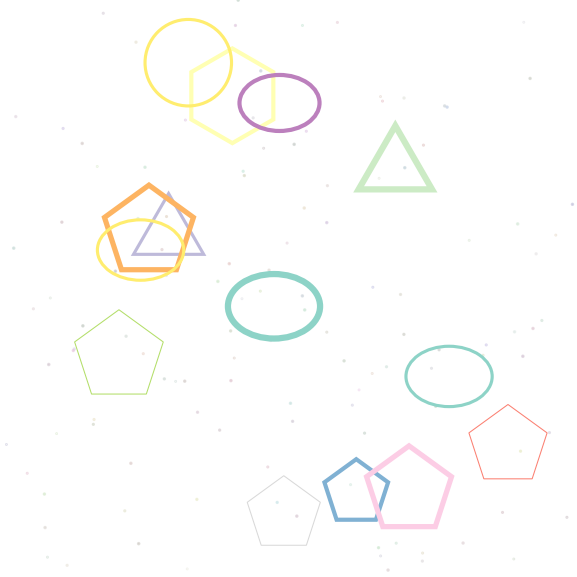[{"shape": "oval", "thickness": 3, "radius": 0.4, "center": [0.474, 0.469]}, {"shape": "oval", "thickness": 1.5, "radius": 0.37, "center": [0.778, 0.347]}, {"shape": "hexagon", "thickness": 2, "radius": 0.41, "center": [0.402, 0.833]}, {"shape": "triangle", "thickness": 1.5, "radius": 0.35, "center": [0.292, 0.594]}, {"shape": "pentagon", "thickness": 0.5, "radius": 0.36, "center": [0.88, 0.228]}, {"shape": "pentagon", "thickness": 2, "radius": 0.29, "center": [0.617, 0.146]}, {"shape": "pentagon", "thickness": 2.5, "radius": 0.4, "center": [0.258, 0.598]}, {"shape": "pentagon", "thickness": 0.5, "radius": 0.4, "center": [0.206, 0.382]}, {"shape": "pentagon", "thickness": 2.5, "radius": 0.39, "center": [0.708, 0.15]}, {"shape": "pentagon", "thickness": 0.5, "radius": 0.33, "center": [0.491, 0.109]}, {"shape": "oval", "thickness": 2, "radius": 0.35, "center": [0.484, 0.821]}, {"shape": "triangle", "thickness": 3, "radius": 0.37, "center": [0.685, 0.708]}, {"shape": "circle", "thickness": 1.5, "radius": 0.37, "center": [0.326, 0.891]}, {"shape": "oval", "thickness": 1.5, "radius": 0.37, "center": [0.243, 0.566]}]